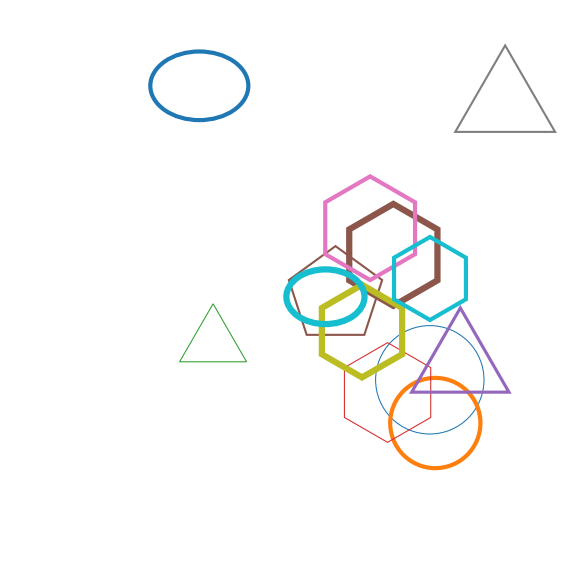[{"shape": "circle", "thickness": 0.5, "radius": 0.47, "center": [0.744, 0.341]}, {"shape": "oval", "thickness": 2, "radius": 0.42, "center": [0.345, 0.851]}, {"shape": "circle", "thickness": 2, "radius": 0.39, "center": [0.754, 0.267]}, {"shape": "triangle", "thickness": 0.5, "radius": 0.33, "center": [0.369, 0.406]}, {"shape": "hexagon", "thickness": 0.5, "radius": 0.43, "center": [0.671, 0.319]}, {"shape": "triangle", "thickness": 1.5, "radius": 0.49, "center": [0.797, 0.369]}, {"shape": "pentagon", "thickness": 1, "radius": 0.42, "center": [0.581, 0.488]}, {"shape": "hexagon", "thickness": 3, "radius": 0.44, "center": [0.681, 0.558]}, {"shape": "hexagon", "thickness": 2, "radius": 0.45, "center": [0.641, 0.604]}, {"shape": "triangle", "thickness": 1, "radius": 0.5, "center": [0.875, 0.821]}, {"shape": "hexagon", "thickness": 3, "radius": 0.4, "center": [0.627, 0.426]}, {"shape": "oval", "thickness": 3, "radius": 0.34, "center": [0.564, 0.485]}, {"shape": "hexagon", "thickness": 2, "radius": 0.36, "center": [0.745, 0.517]}]